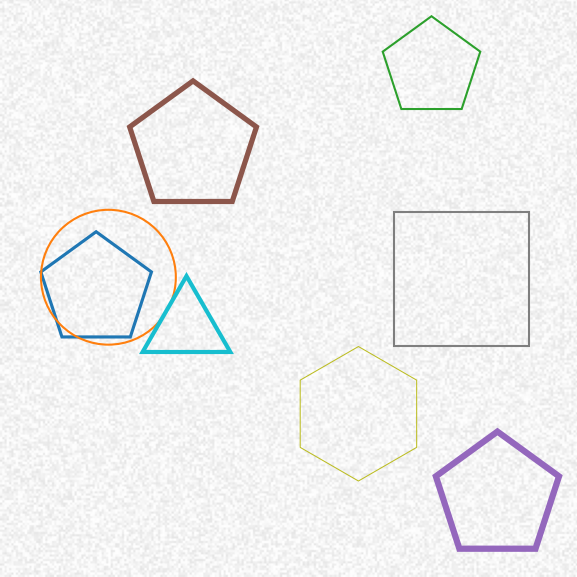[{"shape": "pentagon", "thickness": 1.5, "radius": 0.5, "center": [0.166, 0.497]}, {"shape": "circle", "thickness": 1, "radius": 0.58, "center": [0.188, 0.519]}, {"shape": "pentagon", "thickness": 1, "radius": 0.44, "center": [0.747, 0.882]}, {"shape": "pentagon", "thickness": 3, "radius": 0.56, "center": [0.861, 0.14]}, {"shape": "pentagon", "thickness": 2.5, "radius": 0.58, "center": [0.334, 0.744]}, {"shape": "square", "thickness": 1, "radius": 0.58, "center": [0.799, 0.516]}, {"shape": "hexagon", "thickness": 0.5, "radius": 0.58, "center": [0.621, 0.283]}, {"shape": "triangle", "thickness": 2, "radius": 0.44, "center": [0.323, 0.433]}]